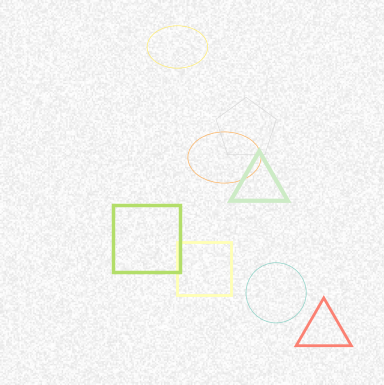[{"shape": "circle", "thickness": 0.5, "radius": 0.39, "center": [0.717, 0.239]}, {"shape": "square", "thickness": 2, "radius": 0.35, "center": [0.53, 0.303]}, {"shape": "triangle", "thickness": 2, "radius": 0.41, "center": [0.841, 0.143]}, {"shape": "oval", "thickness": 0.5, "radius": 0.47, "center": [0.583, 0.591]}, {"shape": "square", "thickness": 2.5, "radius": 0.43, "center": [0.381, 0.38]}, {"shape": "pentagon", "thickness": 0.5, "radius": 0.41, "center": [0.639, 0.665]}, {"shape": "triangle", "thickness": 3, "radius": 0.43, "center": [0.673, 0.521]}, {"shape": "oval", "thickness": 0.5, "radius": 0.39, "center": [0.461, 0.878]}]